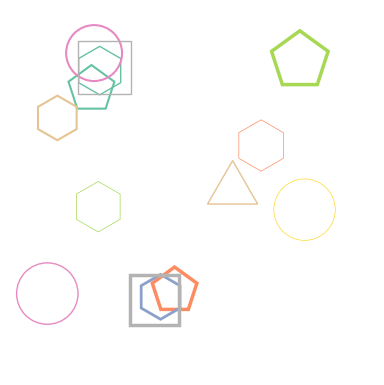[{"shape": "hexagon", "thickness": 1, "radius": 0.31, "center": [0.259, 0.817]}, {"shape": "pentagon", "thickness": 1.5, "radius": 0.31, "center": [0.238, 0.768]}, {"shape": "pentagon", "thickness": 2.5, "radius": 0.3, "center": [0.454, 0.246]}, {"shape": "hexagon", "thickness": 0.5, "radius": 0.33, "center": [0.678, 0.622]}, {"shape": "hexagon", "thickness": 2, "radius": 0.29, "center": [0.417, 0.229]}, {"shape": "circle", "thickness": 1.5, "radius": 0.36, "center": [0.244, 0.862]}, {"shape": "circle", "thickness": 1, "radius": 0.4, "center": [0.123, 0.238]}, {"shape": "hexagon", "thickness": 0.5, "radius": 0.33, "center": [0.255, 0.463]}, {"shape": "pentagon", "thickness": 2.5, "radius": 0.39, "center": [0.779, 0.843]}, {"shape": "circle", "thickness": 0.5, "radius": 0.4, "center": [0.791, 0.455]}, {"shape": "triangle", "thickness": 1, "radius": 0.38, "center": [0.604, 0.508]}, {"shape": "hexagon", "thickness": 1.5, "radius": 0.29, "center": [0.149, 0.694]}, {"shape": "square", "thickness": 1, "radius": 0.34, "center": [0.272, 0.825]}, {"shape": "square", "thickness": 2.5, "radius": 0.32, "center": [0.402, 0.22]}]